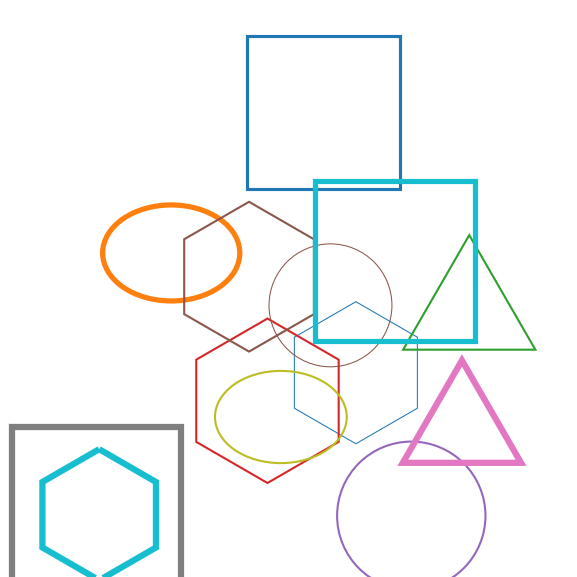[{"shape": "hexagon", "thickness": 0.5, "radius": 0.61, "center": [0.616, 0.354]}, {"shape": "square", "thickness": 1.5, "radius": 0.66, "center": [0.56, 0.804]}, {"shape": "oval", "thickness": 2.5, "radius": 0.59, "center": [0.296, 0.561]}, {"shape": "triangle", "thickness": 1, "radius": 0.66, "center": [0.813, 0.46]}, {"shape": "hexagon", "thickness": 1, "radius": 0.71, "center": [0.463, 0.305]}, {"shape": "circle", "thickness": 1, "radius": 0.64, "center": [0.712, 0.106]}, {"shape": "circle", "thickness": 0.5, "radius": 0.53, "center": [0.572, 0.47]}, {"shape": "hexagon", "thickness": 1, "radius": 0.65, "center": [0.431, 0.52]}, {"shape": "triangle", "thickness": 3, "radius": 0.59, "center": [0.8, 0.257]}, {"shape": "square", "thickness": 3, "radius": 0.73, "center": [0.167, 0.113]}, {"shape": "oval", "thickness": 1, "radius": 0.57, "center": [0.486, 0.277]}, {"shape": "square", "thickness": 2.5, "radius": 0.69, "center": [0.684, 0.547]}, {"shape": "hexagon", "thickness": 3, "radius": 0.57, "center": [0.172, 0.108]}]